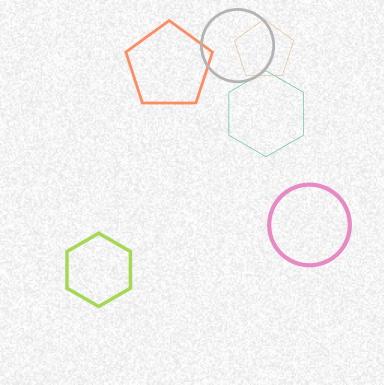[{"shape": "hexagon", "thickness": 0.5, "radius": 0.56, "center": [0.691, 0.705]}, {"shape": "pentagon", "thickness": 2, "radius": 0.59, "center": [0.439, 0.828]}, {"shape": "circle", "thickness": 3, "radius": 0.52, "center": [0.804, 0.416]}, {"shape": "hexagon", "thickness": 2.5, "radius": 0.48, "center": [0.256, 0.299]}, {"shape": "pentagon", "thickness": 0.5, "radius": 0.4, "center": [0.686, 0.87]}, {"shape": "circle", "thickness": 2, "radius": 0.47, "center": [0.617, 0.882]}]